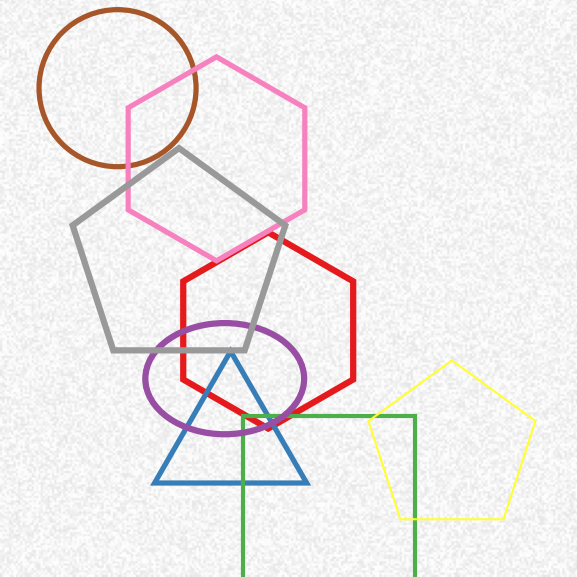[{"shape": "hexagon", "thickness": 3, "radius": 0.85, "center": [0.464, 0.427]}, {"shape": "triangle", "thickness": 2.5, "radius": 0.76, "center": [0.399, 0.239]}, {"shape": "square", "thickness": 2, "radius": 0.74, "center": [0.57, 0.13]}, {"shape": "oval", "thickness": 3, "radius": 0.69, "center": [0.389, 0.343]}, {"shape": "pentagon", "thickness": 1, "radius": 0.76, "center": [0.783, 0.223]}, {"shape": "circle", "thickness": 2.5, "radius": 0.68, "center": [0.204, 0.846]}, {"shape": "hexagon", "thickness": 2.5, "radius": 0.88, "center": [0.375, 0.724]}, {"shape": "pentagon", "thickness": 3, "radius": 0.97, "center": [0.31, 0.549]}]